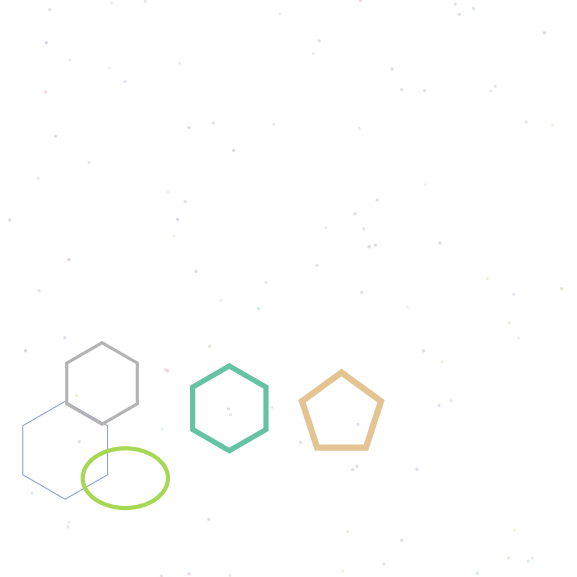[{"shape": "hexagon", "thickness": 2.5, "radius": 0.37, "center": [0.397, 0.292]}, {"shape": "hexagon", "thickness": 0.5, "radius": 0.42, "center": [0.113, 0.219]}, {"shape": "oval", "thickness": 2, "radius": 0.37, "center": [0.217, 0.171]}, {"shape": "pentagon", "thickness": 3, "radius": 0.36, "center": [0.591, 0.282]}, {"shape": "hexagon", "thickness": 1.5, "radius": 0.35, "center": [0.177, 0.335]}]